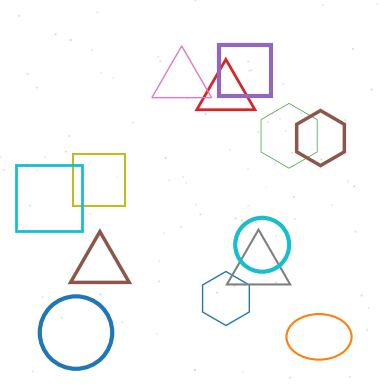[{"shape": "hexagon", "thickness": 1, "radius": 0.35, "center": [0.587, 0.225]}, {"shape": "circle", "thickness": 3, "radius": 0.47, "center": [0.197, 0.136]}, {"shape": "oval", "thickness": 1.5, "radius": 0.42, "center": [0.829, 0.125]}, {"shape": "hexagon", "thickness": 0.5, "radius": 0.42, "center": [0.751, 0.647]}, {"shape": "triangle", "thickness": 2, "radius": 0.44, "center": [0.587, 0.759]}, {"shape": "square", "thickness": 3, "radius": 0.34, "center": [0.636, 0.817]}, {"shape": "hexagon", "thickness": 2.5, "radius": 0.36, "center": [0.833, 0.641]}, {"shape": "triangle", "thickness": 2.5, "radius": 0.44, "center": [0.259, 0.31]}, {"shape": "triangle", "thickness": 1, "radius": 0.45, "center": [0.472, 0.791]}, {"shape": "triangle", "thickness": 1.5, "radius": 0.47, "center": [0.672, 0.309]}, {"shape": "square", "thickness": 1.5, "radius": 0.34, "center": [0.258, 0.533]}, {"shape": "square", "thickness": 2, "radius": 0.43, "center": [0.127, 0.486]}, {"shape": "circle", "thickness": 3, "radius": 0.35, "center": [0.681, 0.364]}]